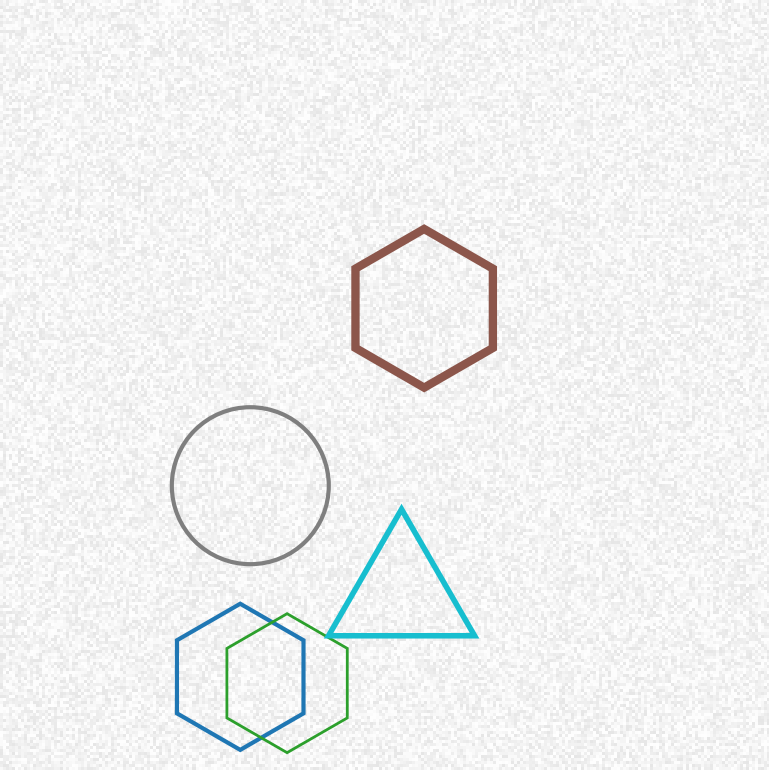[{"shape": "hexagon", "thickness": 1.5, "radius": 0.47, "center": [0.312, 0.121]}, {"shape": "hexagon", "thickness": 1, "radius": 0.45, "center": [0.373, 0.113]}, {"shape": "hexagon", "thickness": 3, "radius": 0.52, "center": [0.551, 0.6]}, {"shape": "circle", "thickness": 1.5, "radius": 0.51, "center": [0.325, 0.369]}, {"shape": "triangle", "thickness": 2, "radius": 0.55, "center": [0.521, 0.229]}]